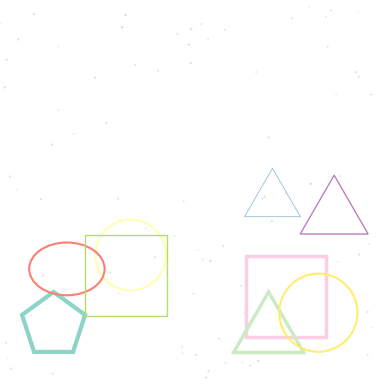[{"shape": "pentagon", "thickness": 3, "radius": 0.43, "center": [0.139, 0.156]}, {"shape": "circle", "thickness": 1.5, "radius": 0.46, "center": [0.34, 0.338]}, {"shape": "oval", "thickness": 1.5, "radius": 0.49, "center": [0.174, 0.302]}, {"shape": "triangle", "thickness": 0.5, "radius": 0.42, "center": [0.708, 0.479]}, {"shape": "square", "thickness": 1, "radius": 0.53, "center": [0.327, 0.284]}, {"shape": "square", "thickness": 2.5, "radius": 0.52, "center": [0.743, 0.23]}, {"shape": "triangle", "thickness": 1, "radius": 0.51, "center": [0.868, 0.443]}, {"shape": "triangle", "thickness": 2.5, "radius": 0.52, "center": [0.698, 0.137]}, {"shape": "circle", "thickness": 1.5, "radius": 0.51, "center": [0.827, 0.188]}]